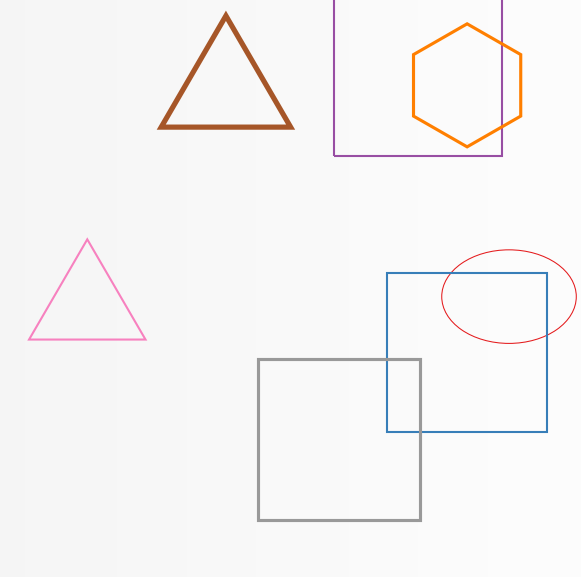[{"shape": "oval", "thickness": 0.5, "radius": 0.58, "center": [0.876, 0.486]}, {"shape": "square", "thickness": 1, "radius": 0.69, "center": [0.803, 0.389]}, {"shape": "square", "thickness": 1, "radius": 0.72, "center": [0.719, 0.873]}, {"shape": "hexagon", "thickness": 1.5, "radius": 0.53, "center": [0.804, 0.851]}, {"shape": "triangle", "thickness": 2.5, "radius": 0.64, "center": [0.389, 0.843]}, {"shape": "triangle", "thickness": 1, "radius": 0.58, "center": [0.15, 0.469]}, {"shape": "square", "thickness": 1.5, "radius": 0.69, "center": [0.583, 0.238]}]